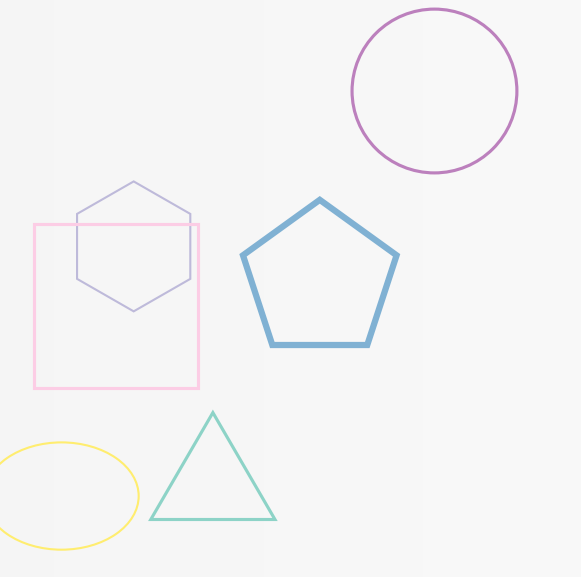[{"shape": "triangle", "thickness": 1.5, "radius": 0.62, "center": [0.366, 0.161]}, {"shape": "hexagon", "thickness": 1, "radius": 0.56, "center": [0.23, 0.572]}, {"shape": "pentagon", "thickness": 3, "radius": 0.69, "center": [0.55, 0.514]}, {"shape": "square", "thickness": 1.5, "radius": 0.71, "center": [0.2, 0.47]}, {"shape": "circle", "thickness": 1.5, "radius": 0.71, "center": [0.747, 0.842]}, {"shape": "oval", "thickness": 1, "radius": 0.66, "center": [0.106, 0.14]}]